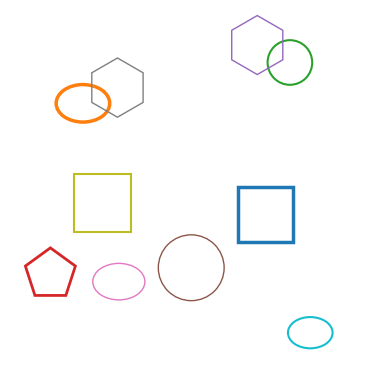[{"shape": "square", "thickness": 2.5, "radius": 0.36, "center": [0.69, 0.443]}, {"shape": "oval", "thickness": 2.5, "radius": 0.35, "center": [0.215, 0.732]}, {"shape": "circle", "thickness": 1.5, "radius": 0.29, "center": [0.753, 0.838]}, {"shape": "pentagon", "thickness": 2, "radius": 0.34, "center": [0.131, 0.288]}, {"shape": "hexagon", "thickness": 1, "radius": 0.38, "center": [0.668, 0.883]}, {"shape": "circle", "thickness": 1, "radius": 0.43, "center": [0.497, 0.305]}, {"shape": "oval", "thickness": 1, "radius": 0.34, "center": [0.309, 0.268]}, {"shape": "hexagon", "thickness": 1, "radius": 0.38, "center": [0.305, 0.772]}, {"shape": "square", "thickness": 1.5, "radius": 0.37, "center": [0.266, 0.473]}, {"shape": "oval", "thickness": 1.5, "radius": 0.29, "center": [0.806, 0.136]}]